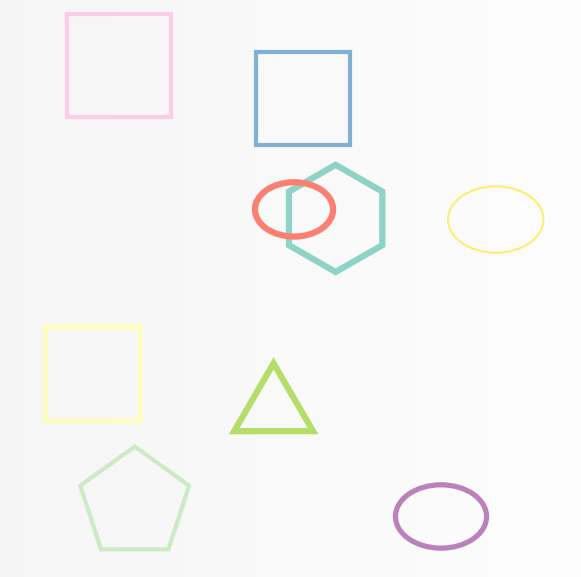[{"shape": "hexagon", "thickness": 3, "radius": 0.46, "center": [0.577, 0.621]}, {"shape": "square", "thickness": 2, "radius": 0.41, "center": [0.159, 0.352]}, {"shape": "oval", "thickness": 3, "radius": 0.34, "center": [0.506, 0.637]}, {"shape": "square", "thickness": 2, "radius": 0.4, "center": [0.521, 0.829]}, {"shape": "triangle", "thickness": 3, "radius": 0.39, "center": [0.471, 0.292]}, {"shape": "square", "thickness": 2, "radius": 0.45, "center": [0.205, 0.885]}, {"shape": "oval", "thickness": 2.5, "radius": 0.39, "center": [0.759, 0.105]}, {"shape": "pentagon", "thickness": 2, "radius": 0.49, "center": [0.232, 0.128]}, {"shape": "oval", "thickness": 1, "radius": 0.41, "center": [0.853, 0.619]}]